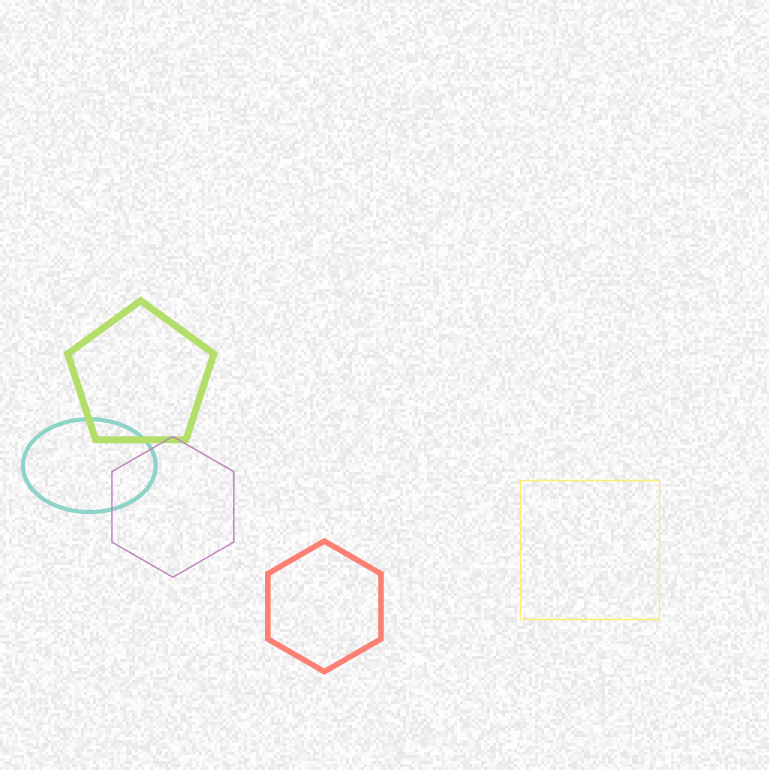[{"shape": "oval", "thickness": 1.5, "radius": 0.43, "center": [0.116, 0.395]}, {"shape": "hexagon", "thickness": 2, "radius": 0.42, "center": [0.421, 0.213]}, {"shape": "pentagon", "thickness": 2.5, "radius": 0.5, "center": [0.183, 0.51]}, {"shape": "hexagon", "thickness": 0.5, "radius": 0.46, "center": [0.225, 0.342]}, {"shape": "square", "thickness": 0.5, "radius": 0.45, "center": [0.765, 0.287]}]